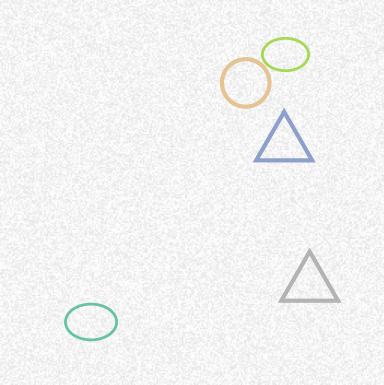[{"shape": "oval", "thickness": 2, "radius": 0.33, "center": [0.236, 0.164]}, {"shape": "triangle", "thickness": 3, "radius": 0.42, "center": [0.738, 0.625]}, {"shape": "oval", "thickness": 2, "radius": 0.3, "center": [0.742, 0.858]}, {"shape": "circle", "thickness": 3, "radius": 0.31, "center": [0.638, 0.785]}, {"shape": "triangle", "thickness": 3, "radius": 0.42, "center": [0.804, 0.262]}]